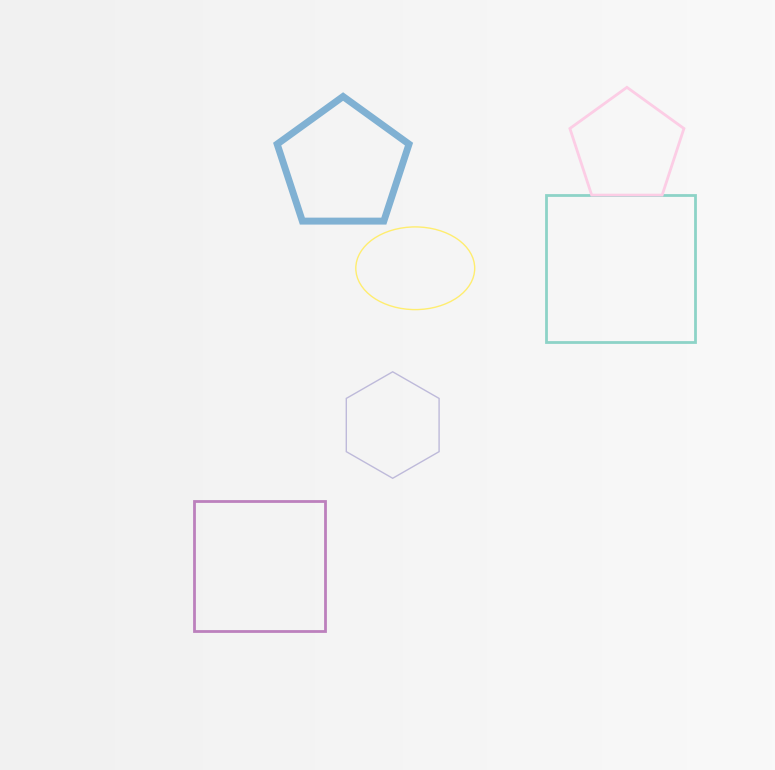[{"shape": "square", "thickness": 1, "radius": 0.48, "center": [0.801, 0.652]}, {"shape": "hexagon", "thickness": 0.5, "radius": 0.35, "center": [0.507, 0.448]}, {"shape": "pentagon", "thickness": 2.5, "radius": 0.45, "center": [0.443, 0.785]}, {"shape": "pentagon", "thickness": 1, "radius": 0.39, "center": [0.809, 0.809]}, {"shape": "square", "thickness": 1, "radius": 0.42, "center": [0.335, 0.264]}, {"shape": "oval", "thickness": 0.5, "radius": 0.38, "center": [0.536, 0.652]}]